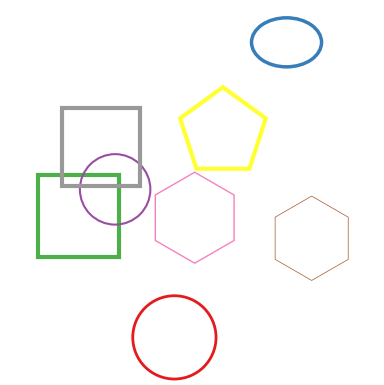[{"shape": "circle", "thickness": 2, "radius": 0.54, "center": [0.453, 0.124]}, {"shape": "oval", "thickness": 2.5, "radius": 0.45, "center": [0.744, 0.89]}, {"shape": "square", "thickness": 3, "radius": 0.53, "center": [0.204, 0.439]}, {"shape": "circle", "thickness": 1.5, "radius": 0.46, "center": [0.299, 0.508]}, {"shape": "pentagon", "thickness": 3, "radius": 0.59, "center": [0.579, 0.656]}, {"shape": "hexagon", "thickness": 0.5, "radius": 0.55, "center": [0.81, 0.381]}, {"shape": "hexagon", "thickness": 1, "radius": 0.59, "center": [0.506, 0.434]}, {"shape": "square", "thickness": 3, "radius": 0.51, "center": [0.261, 0.618]}]